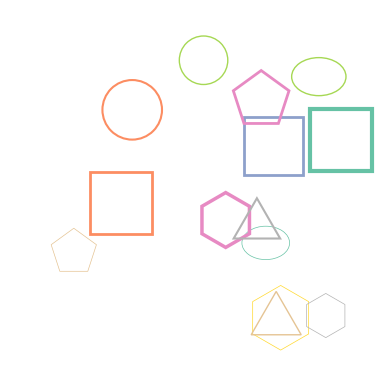[{"shape": "square", "thickness": 3, "radius": 0.4, "center": [0.885, 0.636]}, {"shape": "oval", "thickness": 0.5, "radius": 0.31, "center": [0.69, 0.369]}, {"shape": "square", "thickness": 2, "radius": 0.4, "center": [0.314, 0.473]}, {"shape": "circle", "thickness": 1.5, "radius": 0.39, "center": [0.343, 0.715]}, {"shape": "square", "thickness": 2, "radius": 0.38, "center": [0.71, 0.621]}, {"shape": "hexagon", "thickness": 2.5, "radius": 0.36, "center": [0.586, 0.429]}, {"shape": "pentagon", "thickness": 2, "radius": 0.38, "center": [0.678, 0.741]}, {"shape": "oval", "thickness": 1, "radius": 0.35, "center": [0.828, 0.801]}, {"shape": "circle", "thickness": 1, "radius": 0.31, "center": [0.529, 0.844]}, {"shape": "hexagon", "thickness": 0.5, "radius": 0.42, "center": [0.729, 0.175]}, {"shape": "triangle", "thickness": 1, "radius": 0.38, "center": [0.717, 0.168]}, {"shape": "pentagon", "thickness": 0.5, "radius": 0.31, "center": [0.192, 0.345]}, {"shape": "hexagon", "thickness": 0.5, "radius": 0.29, "center": [0.846, 0.18]}, {"shape": "triangle", "thickness": 1.5, "radius": 0.35, "center": [0.667, 0.415]}]